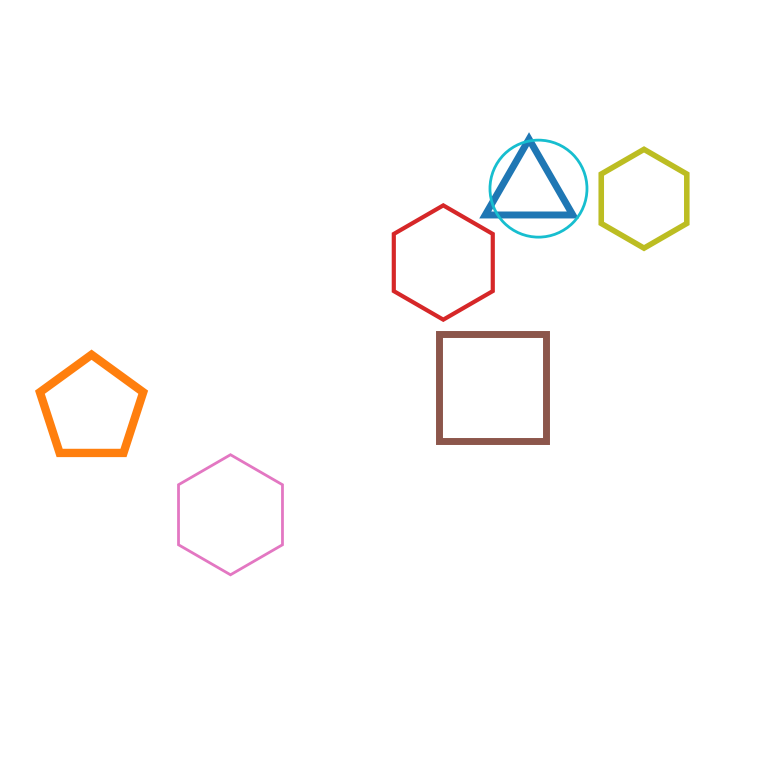[{"shape": "triangle", "thickness": 2.5, "radius": 0.33, "center": [0.687, 0.754]}, {"shape": "pentagon", "thickness": 3, "radius": 0.35, "center": [0.119, 0.469]}, {"shape": "hexagon", "thickness": 1.5, "radius": 0.37, "center": [0.576, 0.659]}, {"shape": "square", "thickness": 2.5, "radius": 0.34, "center": [0.64, 0.497]}, {"shape": "hexagon", "thickness": 1, "radius": 0.39, "center": [0.299, 0.331]}, {"shape": "hexagon", "thickness": 2, "radius": 0.32, "center": [0.836, 0.742]}, {"shape": "circle", "thickness": 1, "radius": 0.31, "center": [0.699, 0.755]}]